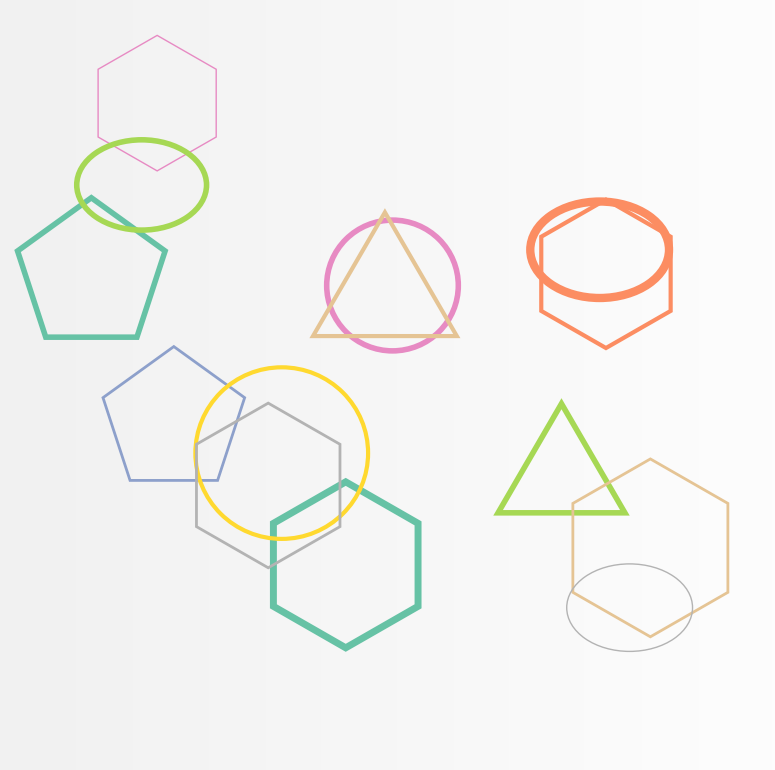[{"shape": "hexagon", "thickness": 2.5, "radius": 0.54, "center": [0.446, 0.266]}, {"shape": "pentagon", "thickness": 2, "radius": 0.5, "center": [0.118, 0.643]}, {"shape": "hexagon", "thickness": 1.5, "radius": 0.48, "center": [0.782, 0.644]}, {"shape": "oval", "thickness": 3, "radius": 0.45, "center": [0.774, 0.676]}, {"shape": "pentagon", "thickness": 1, "radius": 0.48, "center": [0.224, 0.454]}, {"shape": "hexagon", "thickness": 0.5, "radius": 0.44, "center": [0.203, 0.866]}, {"shape": "circle", "thickness": 2, "radius": 0.42, "center": [0.506, 0.629]}, {"shape": "oval", "thickness": 2, "radius": 0.42, "center": [0.183, 0.76]}, {"shape": "triangle", "thickness": 2, "radius": 0.47, "center": [0.724, 0.381]}, {"shape": "circle", "thickness": 1.5, "radius": 0.56, "center": [0.364, 0.412]}, {"shape": "triangle", "thickness": 1.5, "radius": 0.54, "center": [0.497, 0.617]}, {"shape": "hexagon", "thickness": 1, "radius": 0.58, "center": [0.839, 0.288]}, {"shape": "oval", "thickness": 0.5, "radius": 0.41, "center": [0.812, 0.211]}, {"shape": "hexagon", "thickness": 1, "radius": 0.53, "center": [0.346, 0.37]}]